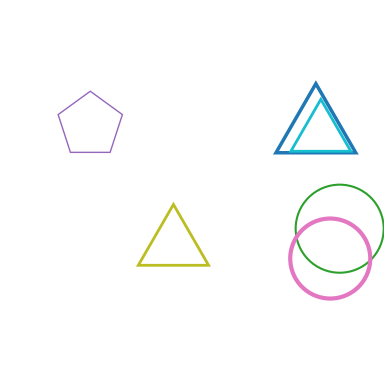[{"shape": "triangle", "thickness": 2.5, "radius": 0.6, "center": [0.82, 0.663]}, {"shape": "circle", "thickness": 1.5, "radius": 0.57, "center": [0.882, 0.406]}, {"shape": "pentagon", "thickness": 1, "radius": 0.44, "center": [0.234, 0.675]}, {"shape": "circle", "thickness": 3, "radius": 0.52, "center": [0.858, 0.328]}, {"shape": "triangle", "thickness": 2, "radius": 0.53, "center": [0.451, 0.364]}, {"shape": "triangle", "thickness": 2, "radius": 0.45, "center": [0.833, 0.652]}]